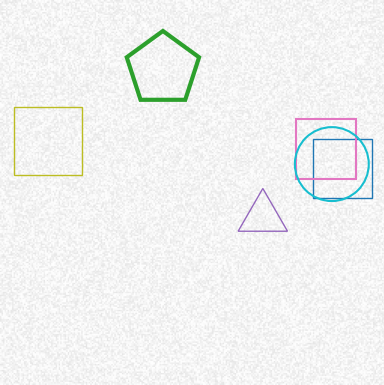[{"shape": "square", "thickness": 1, "radius": 0.38, "center": [0.89, 0.563]}, {"shape": "pentagon", "thickness": 3, "radius": 0.49, "center": [0.423, 0.821]}, {"shape": "triangle", "thickness": 1, "radius": 0.37, "center": [0.683, 0.436]}, {"shape": "square", "thickness": 1.5, "radius": 0.39, "center": [0.848, 0.613]}, {"shape": "square", "thickness": 1, "radius": 0.44, "center": [0.125, 0.633]}, {"shape": "circle", "thickness": 1.5, "radius": 0.48, "center": [0.862, 0.574]}]